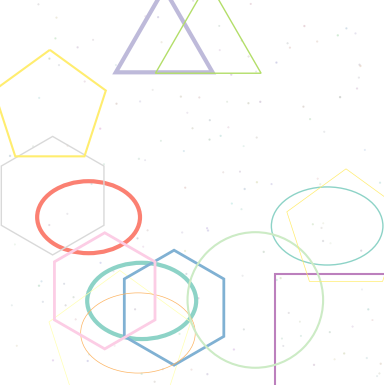[{"shape": "oval", "thickness": 1, "radius": 0.72, "center": [0.85, 0.413]}, {"shape": "oval", "thickness": 3, "radius": 0.71, "center": [0.368, 0.218]}, {"shape": "pentagon", "thickness": 0.5, "radius": 0.97, "center": [0.311, 0.104]}, {"shape": "triangle", "thickness": 3, "radius": 0.73, "center": [0.426, 0.885]}, {"shape": "oval", "thickness": 3, "radius": 0.67, "center": [0.23, 0.436]}, {"shape": "hexagon", "thickness": 2, "radius": 0.75, "center": [0.452, 0.201]}, {"shape": "oval", "thickness": 0.5, "radius": 0.74, "center": [0.358, 0.135]}, {"shape": "triangle", "thickness": 1, "radius": 0.79, "center": [0.541, 0.889]}, {"shape": "hexagon", "thickness": 2, "radius": 0.75, "center": [0.272, 0.245]}, {"shape": "hexagon", "thickness": 1, "radius": 0.77, "center": [0.137, 0.492]}, {"shape": "square", "thickness": 1.5, "radius": 0.93, "center": [0.898, 0.103]}, {"shape": "circle", "thickness": 1.5, "radius": 0.88, "center": [0.663, 0.221]}, {"shape": "pentagon", "thickness": 0.5, "radius": 0.81, "center": [0.899, 0.4]}, {"shape": "pentagon", "thickness": 1.5, "radius": 0.76, "center": [0.129, 0.718]}]